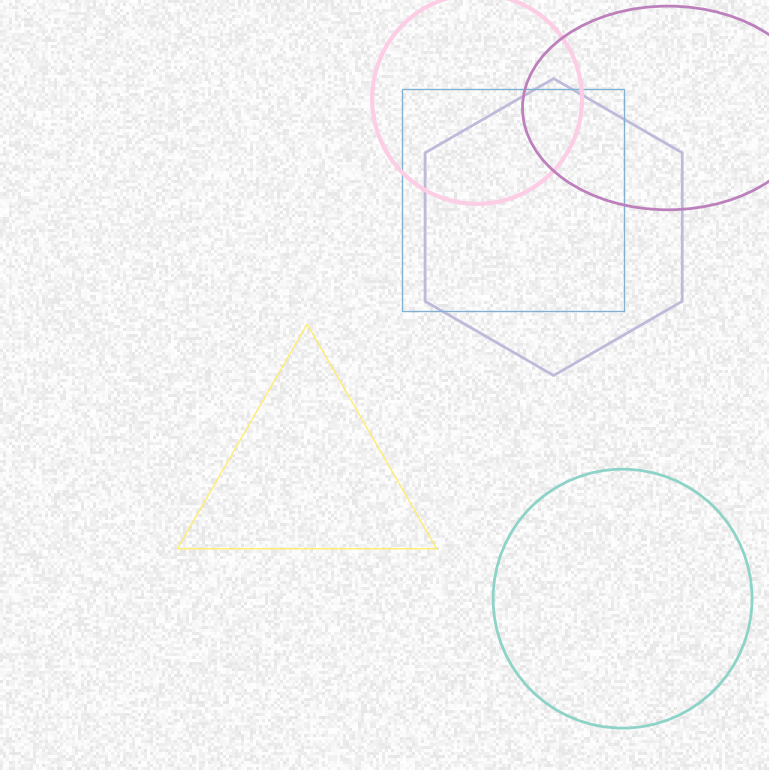[{"shape": "circle", "thickness": 1, "radius": 0.84, "center": [0.809, 0.223]}, {"shape": "hexagon", "thickness": 1, "radius": 0.96, "center": [0.719, 0.705]}, {"shape": "square", "thickness": 0.5, "radius": 0.72, "center": [0.666, 0.74]}, {"shape": "circle", "thickness": 1.5, "radius": 0.68, "center": [0.62, 0.872]}, {"shape": "oval", "thickness": 1, "radius": 0.94, "center": [0.868, 0.86]}, {"shape": "triangle", "thickness": 0.5, "radius": 0.97, "center": [0.399, 0.385]}]